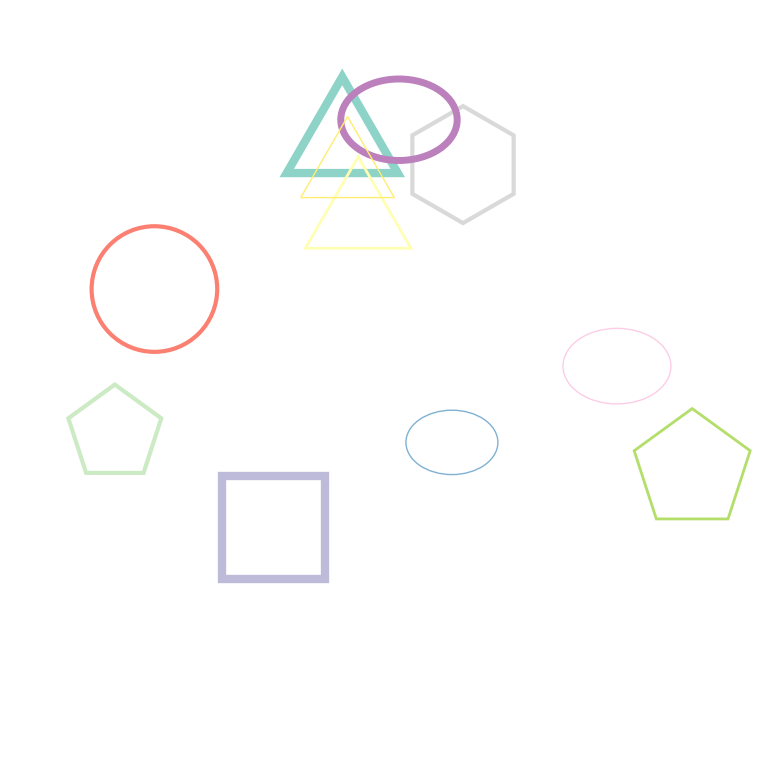[{"shape": "triangle", "thickness": 3, "radius": 0.42, "center": [0.444, 0.817]}, {"shape": "triangle", "thickness": 1, "radius": 0.4, "center": [0.465, 0.717]}, {"shape": "square", "thickness": 3, "radius": 0.33, "center": [0.355, 0.315]}, {"shape": "circle", "thickness": 1.5, "radius": 0.41, "center": [0.201, 0.625]}, {"shape": "oval", "thickness": 0.5, "radius": 0.3, "center": [0.587, 0.425]}, {"shape": "pentagon", "thickness": 1, "radius": 0.4, "center": [0.899, 0.39]}, {"shape": "oval", "thickness": 0.5, "radius": 0.35, "center": [0.801, 0.524]}, {"shape": "hexagon", "thickness": 1.5, "radius": 0.38, "center": [0.601, 0.786]}, {"shape": "oval", "thickness": 2.5, "radius": 0.38, "center": [0.518, 0.845]}, {"shape": "pentagon", "thickness": 1.5, "radius": 0.32, "center": [0.149, 0.437]}, {"shape": "triangle", "thickness": 0.5, "radius": 0.35, "center": [0.451, 0.778]}]